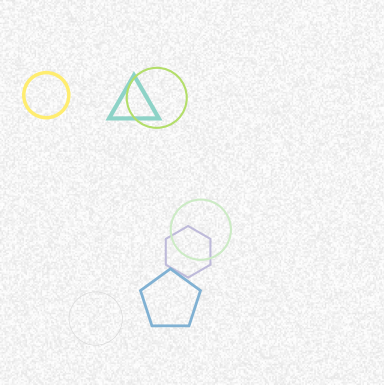[{"shape": "triangle", "thickness": 3, "radius": 0.37, "center": [0.348, 0.73]}, {"shape": "hexagon", "thickness": 1.5, "radius": 0.33, "center": [0.489, 0.346]}, {"shape": "pentagon", "thickness": 2, "radius": 0.41, "center": [0.443, 0.22]}, {"shape": "circle", "thickness": 1.5, "radius": 0.39, "center": [0.407, 0.746]}, {"shape": "circle", "thickness": 0.5, "radius": 0.35, "center": [0.249, 0.173]}, {"shape": "circle", "thickness": 1.5, "radius": 0.39, "center": [0.522, 0.403]}, {"shape": "circle", "thickness": 2.5, "radius": 0.29, "center": [0.12, 0.753]}]